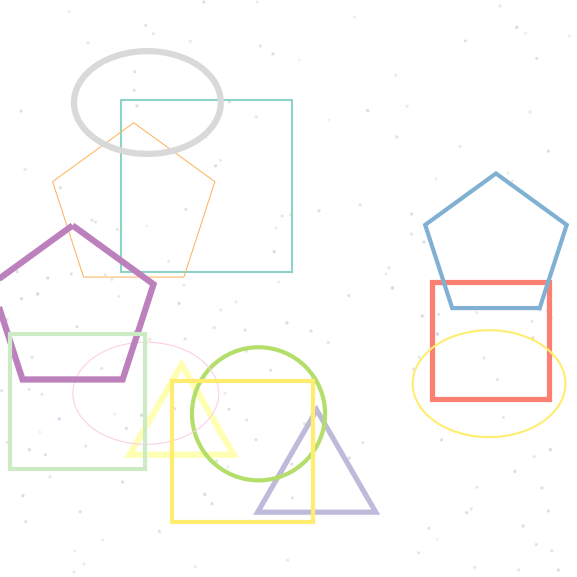[{"shape": "square", "thickness": 1, "radius": 0.74, "center": [0.357, 0.677]}, {"shape": "triangle", "thickness": 3, "radius": 0.52, "center": [0.315, 0.264]}, {"shape": "triangle", "thickness": 2.5, "radius": 0.59, "center": [0.548, 0.171]}, {"shape": "square", "thickness": 2.5, "radius": 0.51, "center": [0.85, 0.41]}, {"shape": "pentagon", "thickness": 2, "radius": 0.64, "center": [0.859, 0.57]}, {"shape": "pentagon", "thickness": 0.5, "radius": 0.74, "center": [0.232, 0.639]}, {"shape": "circle", "thickness": 2, "radius": 0.58, "center": [0.448, 0.283]}, {"shape": "oval", "thickness": 0.5, "radius": 0.63, "center": [0.252, 0.318]}, {"shape": "oval", "thickness": 3, "radius": 0.64, "center": [0.255, 0.822]}, {"shape": "pentagon", "thickness": 3, "radius": 0.74, "center": [0.126, 0.461]}, {"shape": "square", "thickness": 2, "radius": 0.59, "center": [0.135, 0.304]}, {"shape": "oval", "thickness": 1, "radius": 0.66, "center": [0.847, 0.335]}, {"shape": "square", "thickness": 2, "radius": 0.61, "center": [0.42, 0.217]}]